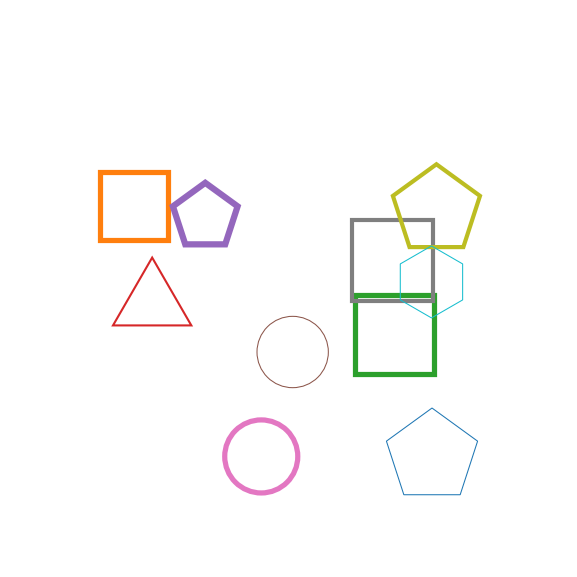[{"shape": "pentagon", "thickness": 0.5, "radius": 0.41, "center": [0.748, 0.21]}, {"shape": "square", "thickness": 2.5, "radius": 0.29, "center": [0.232, 0.642]}, {"shape": "square", "thickness": 2.5, "radius": 0.34, "center": [0.684, 0.421]}, {"shape": "triangle", "thickness": 1, "radius": 0.39, "center": [0.263, 0.475]}, {"shape": "pentagon", "thickness": 3, "radius": 0.29, "center": [0.355, 0.624]}, {"shape": "circle", "thickness": 0.5, "radius": 0.31, "center": [0.507, 0.39]}, {"shape": "circle", "thickness": 2.5, "radius": 0.32, "center": [0.452, 0.209]}, {"shape": "square", "thickness": 2, "radius": 0.35, "center": [0.68, 0.549]}, {"shape": "pentagon", "thickness": 2, "radius": 0.4, "center": [0.756, 0.635]}, {"shape": "hexagon", "thickness": 0.5, "radius": 0.31, "center": [0.747, 0.511]}]